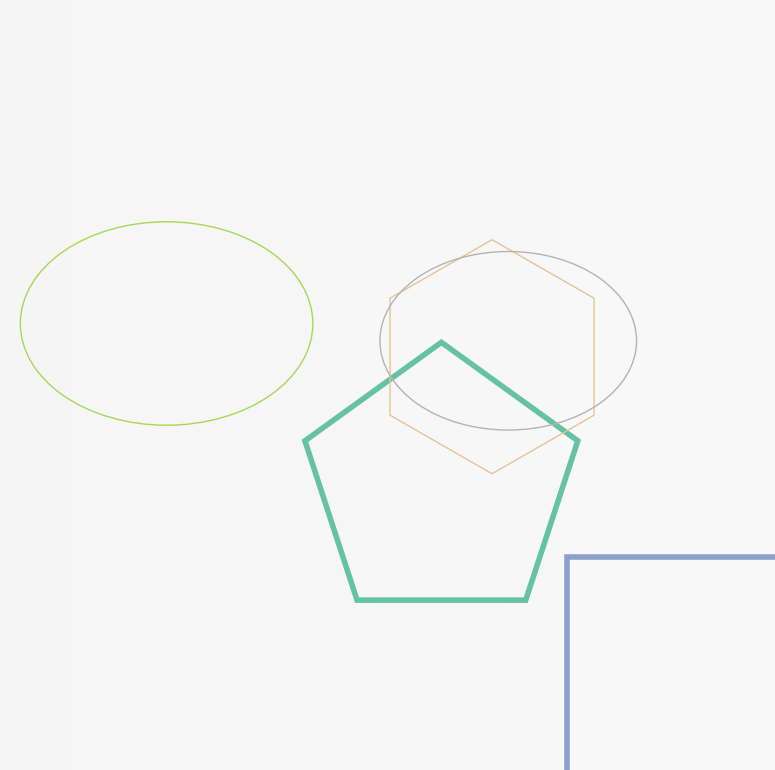[{"shape": "pentagon", "thickness": 2, "radius": 0.93, "center": [0.57, 0.37]}, {"shape": "square", "thickness": 2, "radius": 0.83, "center": [0.897, 0.111]}, {"shape": "oval", "thickness": 0.5, "radius": 0.94, "center": [0.215, 0.58]}, {"shape": "hexagon", "thickness": 0.5, "radius": 0.76, "center": [0.635, 0.537]}, {"shape": "oval", "thickness": 0.5, "radius": 0.83, "center": [0.656, 0.557]}]